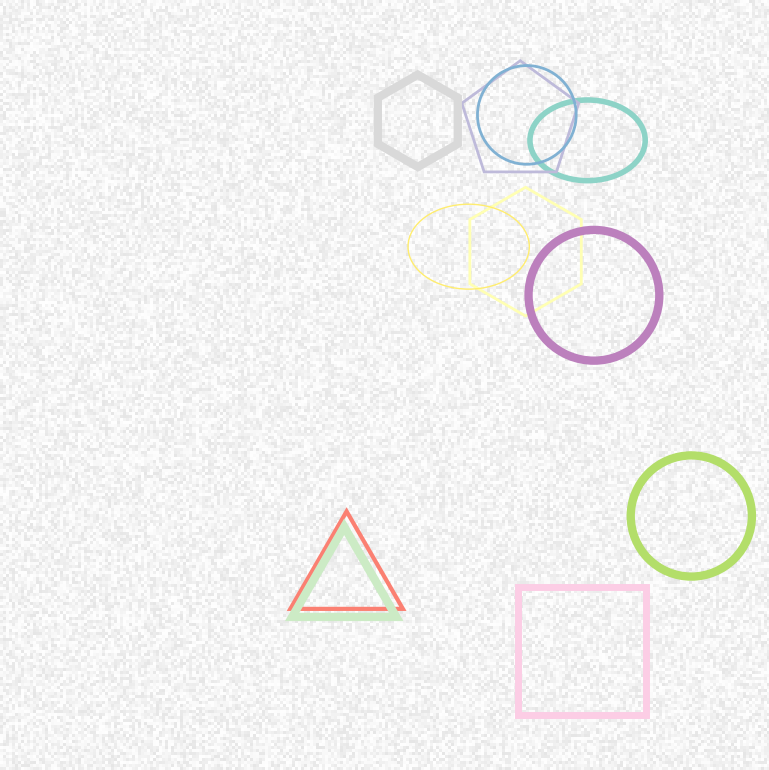[{"shape": "oval", "thickness": 2, "radius": 0.37, "center": [0.763, 0.818]}, {"shape": "hexagon", "thickness": 1, "radius": 0.42, "center": [0.683, 0.673]}, {"shape": "pentagon", "thickness": 1, "radius": 0.4, "center": [0.676, 0.841]}, {"shape": "triangle", "thickness": 1.5, "radius": 0.42, "center": [0.45, 0.251]}, {"shape": "circle", "thickness": 1, "radius": 0.32, "center": [0.684, 0.851]}, {"shape": "circle", "thickness": 3, "radius": 0.39, "center": [0.898, 0.33]}, {"shape": "square", "thickness": 2.5, "radius": 0.42, "center": [0.756, 0.154]}, {"shape": "hexagon", "thickness": 3, "radius": 0.3, "center": [0.543, 0.843]}, {"shape": "circle", "thickness": 3, "radius": 0.42, "center": [0.771, 0.617]}, {"shape": "triangle", "thickness": 3, "radius": 0.39, "center": [0.447, 0.238]}, {"shape": "oval", "thickness": 0.5, "radius": 0.39, "center": [0.609, 0.68]}]